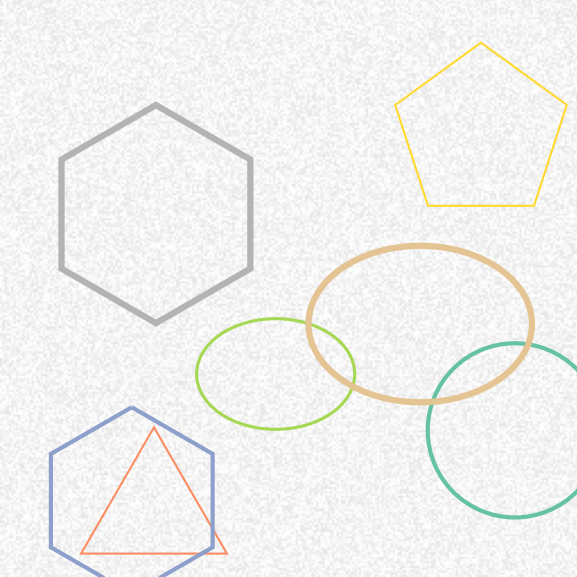[{"shape": "circle", "thickness": 2, "radius": 0.75, "center": [0.891, 0.254]}, {"shape": "triangle", "thickness": 1, "radius": 0.73, "center": [0.267, 0.113]}, {"shape": "hexagon", "thickness": 2, "radius": 0.81, "center": [0.228, 0.132]}, {"shape": "oval", "thickness": 1.5, "radius": 0.68, "center": [0.477, 0.351]}, {"shape": "pentagon", "thickness": 1, "radius": 0.78, "center": [0.833, 0.769]}, {"shape": "oval", "thickness": 3, "radius": 0.97, "center": [0.728, 0.438]}, {"shape": "hexagon", "thickness": 3, "radius": 0.94, "center": [0.27, 0.628]}]